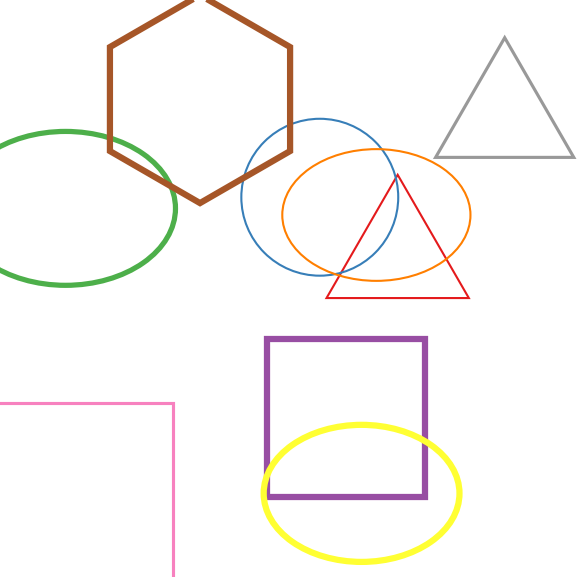[{"shape": "triangle", "thickness": 1, "radius": 0.71, "center": [0.689, 0.554]}, {"shape": "circle", "thickness": 1, "radius": 0.68, "center": [0.554, 0.658]}, {"shape": "oval", "thickness": 2.5, "radius": 0.95, "center": [0.114, 0.638]}, {"shape": "square", "thickness": 3, "radius": 0.68, "center": [0.599, 0.275]}, {"shape": "oval", "thickness": 1, "radius": 0.81, "center": [0.652, 0.627]}, {"shape": "oval", "thickness": 3, "radius": 0.85, "center": [0.626, 0.145]}, {"shape": "hexagon", "thickness": 3, "radius": 0.9, "center": [0.346, 0.828]}, {"shape": "square", "thickness": 1.5, "radius": 0.98, "center": [0.103, 0.106]}, {"shape": "triangle", "thickness": 1.5, "radius": 0.69, "center": [0.874, 0.796]}]